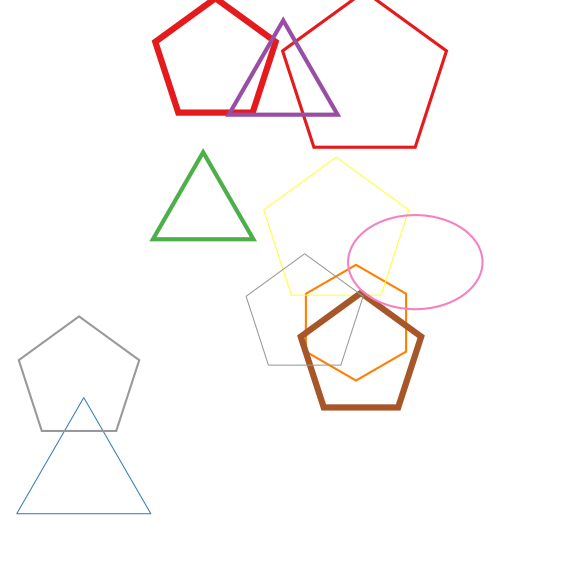[{"shape": "pentagon", "thickness": 3, "radius": 0.55, "center": [0.373, 0.893]}, {"shape": "pentagon", "thickness": 1.5, "radius": 0.75, "center": [0.631, 0.865]}, {"shape": "triangle", "thickness": 0.5, "radius": 0.67, "center": [0.145, 0.177]}, {"shape": "triangle", "thickness": 2, "radius": 0.5, "center": [0.352, 0.635]}, {"shape": "triangle", "thickness": 2, "radius": 0.54, "center": [0.49, 0.855]}, {"shape": "hexagon", "thickness": 1, "radius": 0.5, "center": [0.616, 0.44]}, {"shape": "pentagon", "thickness": 0.5, "radius": 0.66, "center": [0.582, 0.595]}, {"shape": "pentagon", "thickness": 3, "radius": 0.55, "center": [0.625, 0.382]}, {"shape": "oval", "thickness": 1, "radius": 0.58, "center": [0.719, 0.545]}, {"shape": "pentagon", "thickness": 1, "radius": 0.55, "center": [0.137, 0.342]}, {"shape": "pentagon", "thickness": 0.5, "radius": 0.53, "center": [0.528, 0.453]}]